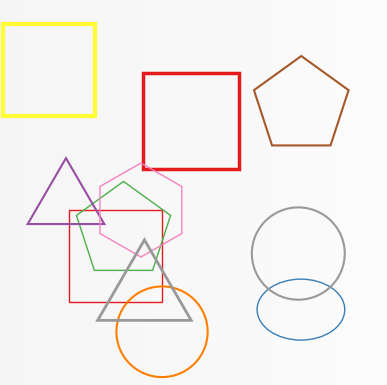[{"shape": "square", "thickness": 2.5, "radius": 0.62, "center": [0.493, 0.686]}, {"shape": "square", "thickness": 1, "radius": 0.6, "center": [0.298, 0.336]}, {"shape": "oval", "thickness": 1, "radius": 0.57, "center": [0.777, 0.196]}, {"shape": "pentagon", "thickness": 1, "radius": 0.64, "center": [0.319, 0.401]}, {"shape": "triangle", "thickness": 1.5, "radius": 0.57, "center": [0.17, 0.475]}, {"shape": "circle", "thickness": 1.5, "radius": 0.59, "center": [0.418, 0.138]}, {"shape": "square", "thickness": 3, "radius": 0.59, "center": [0.126, 0.818]}, {"shape": "pentagon", "thickness": 1.5, "radius": 0.64, "center": [0.778, 0.726]}, {"shape": "hexagon", "thickness": 1, "radius": 0.61, "center": [0.364, 0.455]}, {"shape": "triangle", "thickness": 2, "radius": 0.7, "center": [0.373, 0.238]}, {"shape": "circle", "thickness": 1.5, "radius": 0.6, "center": [0.77, 0.341]}]